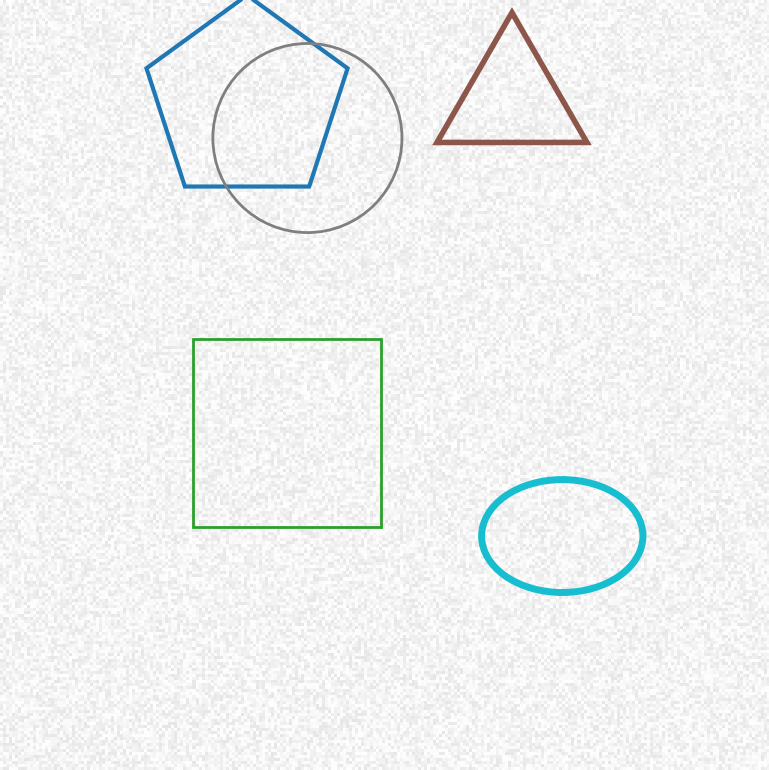[{"shape": "pentagon", "thickness": 1.5, "radius": 0.69, "center": [0.321, 0.869]}, {"shape": "square", "thickness": 1, "radius": 0.61, "center": [0.372, 0.438]}, {"shape": "triangle", "thickness": 2, "radius": 0.56, "center": [0.665, 0.871]}, {"shape": "circle", "thickness": 1, "radius": 0.61, "center": [0.399, 0.821]}, {"shape": "oval", "thickness": 2.5, "radius": 0.52, "center": [0.73, 0.304]}]